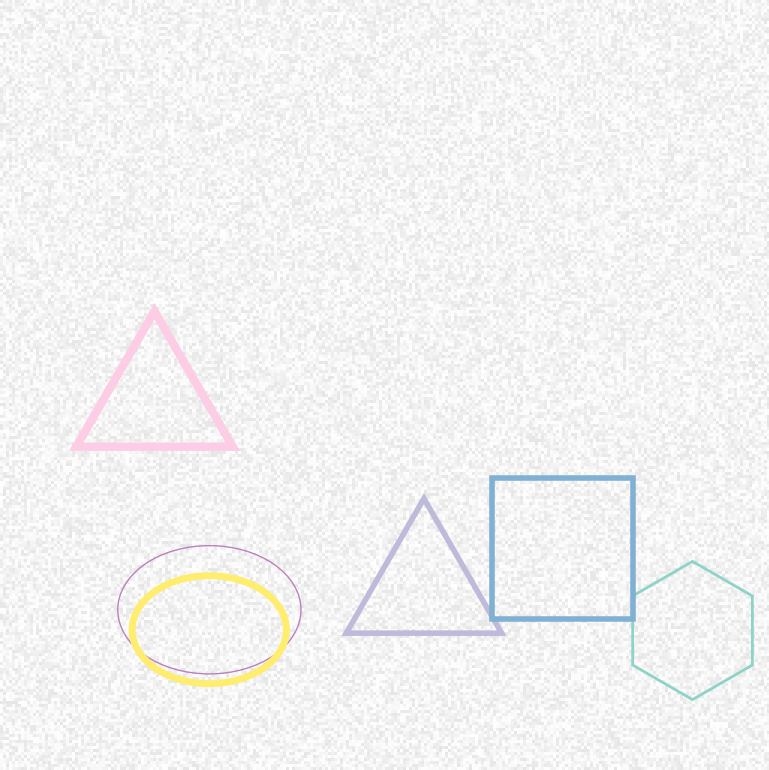[{"shape": "hexagon", "thickness": 1, "radius": 0.45, "center": [0.899, 0.181]}, {"shape": "triangle", "thickness": 2, "radius": 0.58, "center": [0.551, 0.236]}, {"shape": "square", "thickness": 2, "radius": 0.46, "center": [0.731, 0.288]}, {"shape": "triangle", "thickness": 3, "radius": 0.59, "center": [0.201, 0.479]}, {"shape": "oval", "thickness": 0.5, "radius": 0.59, "center": [0.272, 0.208]}, {"shape": "oval", "thickness": 2.5, "radius": 0.5, "center": [0.272, 0.182]}]